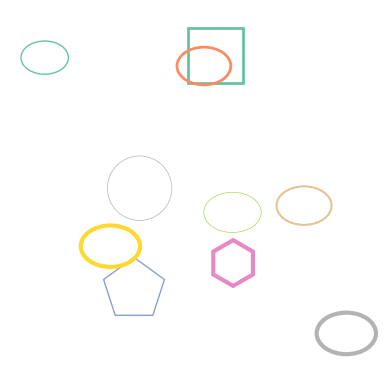[{"shape": "square", "thickness": 2, "radius": 0.35, "center": [0.56, 0.856]}, {"shape": "oval", "thickness": 1, "radius": 0.31, "center": [0.116, 0.85]}, {"shape": "oval", "thickness": 2, "radius": 0.35, "center": [0.53, 0.829]}, {"shape": "pentagon", "thickness": 1, "radius": 0.42, "center": [0.348, 0.248]}, {"shape": "hexagon", "thickness": 3, "radius": 0.3, "center": [0.605, 0.317]}, {"shape": "oval", "thickness": 0.5, "radius": 0.37, "center": [0.604, 0.448]}, {"shape": "oval", "thickness": 3, "radius": 0.38, "center": [0.287, 0.36]}, {"shape": "oval", "thickness": 1.5, "radius": 0.36, "center": [0.79, 0.466]}, {"shape": "circle", "thickness": 0.5, "radius": 0.42, "center": [0.363, 0.511]}, {"shape": "oval", "thickness": 3, "radius": 0.39, "center": [0.9, 0.134]}]